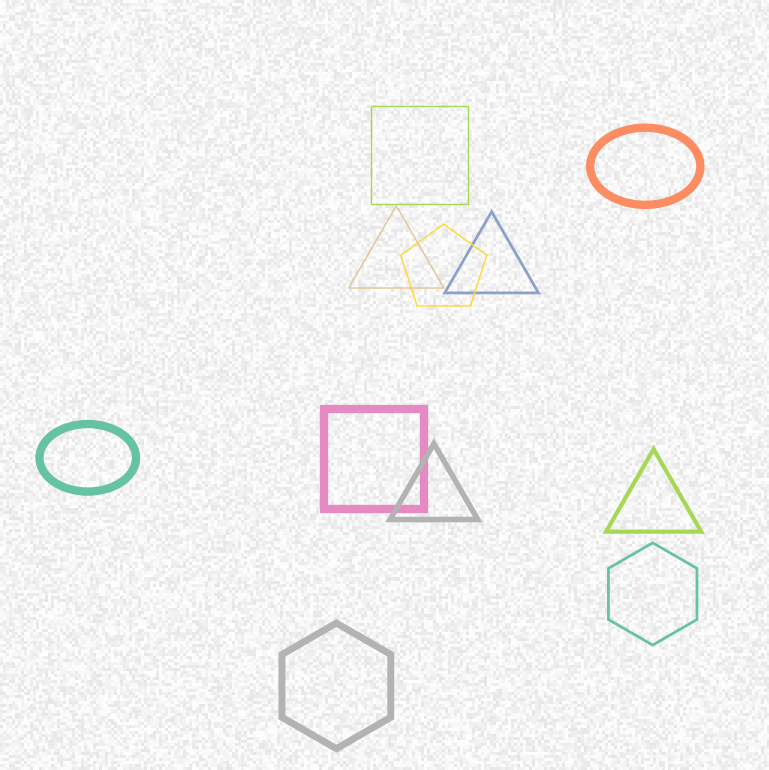[{"shape": "oval", "thickness": 3, "radius": 0.31, "center": [0.114, 0.405]}, {"shape": "hexagon", "thickness": 1, "radius": 0.33, "center": [0.848, 0.229]}, {"shape": "oval", "thickness": 3, "radius": 0.36, "center": [0.838, 0.784]}, {"shape": "triangle", "thickness": 1, "radius": 0.35, "center": [0.638, 0.655]}, {"shape": "square", "thickness": 3, "radius": 0.33, "center": [0.486, 0.404]}, {"shape": "square", "thickness": 0.5, "radius": 0.32, "center": [0.545, 0.799]}, {"shape": "triangle", "thickness": 1.5, "radius": 0.36, "center": [0.849, 0.345]}, {"shape": "pentagon", "thickness": 0.5, "radius": 0.29, "center": [0.576, 0.65]}, {"shape": "triangle", "thickness": 0.5, "radius": 0.36, "center": [0.515, 0.662]}, {"shape": "triangle", "thickness": 2, "radius": 0.33, "center": [0.564, 0.358]}, {"shape": "hexagon", "thickness": 2.5, "radius": 0.41, "center": [0.437, 0.109]}]